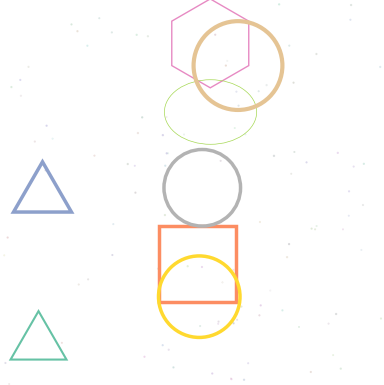[{"shape": "triangle", "thickness": 1.5, "radius": 0.42, "center": [0.1, 0.108]}, {"shape": "square", "thickness": 2.5, "radius": 0.5, "center": [0.513, 0.314]}, {"shape": "triangle", "thickness": 2.5, "radius": 0.43, "center": [0.11, 0.493]}, {"shape": "hexagon", "thickness": 1, "radius": 0.58, "center": [0.546, 0.887]}, {"shape": "oval", "thickness": 0.5, "radius": 0.6, "center": [0.547, 0.709]}, {"shape": "circle", "thickness": 2.5, "radius": 0.53, "center": [0.518, 0.229]}, {"shape": "circle", "thickness": 3, "radius": 0.58, "center": [0.618, 0.83]}, {"shape": "circle", "thickness": 2.5, "radius": 0.5, "center": [0.525, 0.512]}]